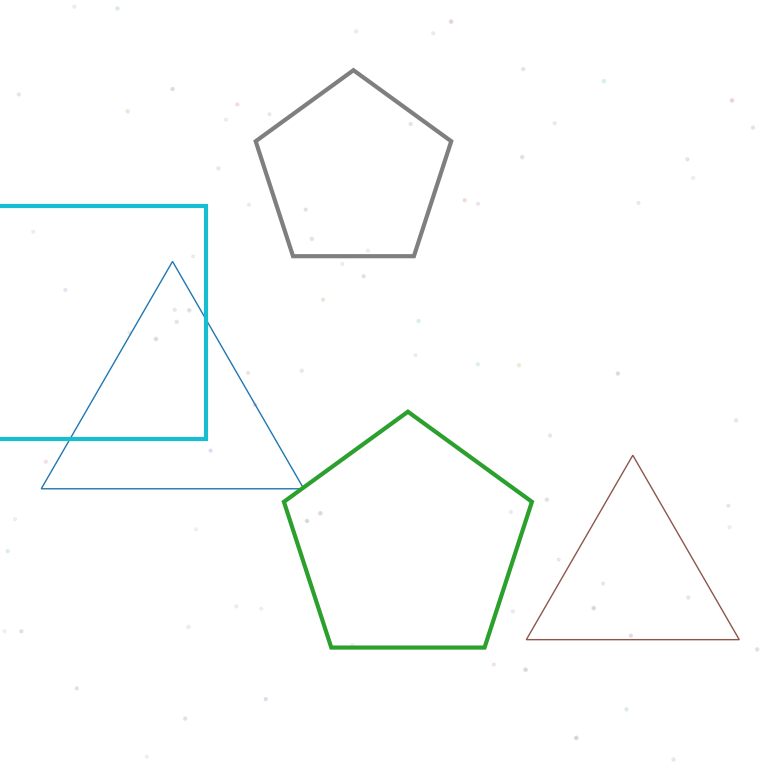[{"shape": "triangle", "thickness": 0.5, "radius": 0.98, "center": [0.224, 0.464]}, {"shape": "pentagon", "thickness": 1.5, "radius": 0.85, "center": [0.53, 0.296]}, {"shape": "triangle", "thickness": 0.5, "radius": 0.8, "center": [0.822, 0.249]}, {"shape": "pentagon", "thickness": 1.5, "radius": 0.67, "center": [0.459, 0.775]}, {"shape": "square", "thickness": 1.5, "radius": 0.76, "center": [0.116, 0.581]}]